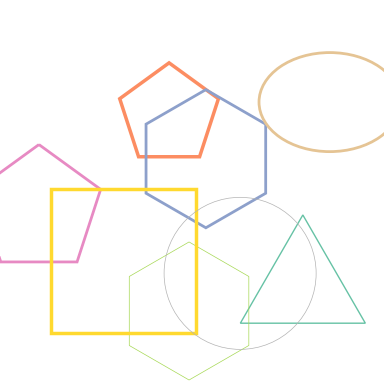[{"shape": "triangle", "thickness": 1, "radius": 0.94, "center": [0.787, 0.254]}, {"shape": "pentagon", "thickness": 2.5, "radius": 0.67, "center": [0.439, 0.702]}, {"shape": "hexagon", "thickness": 2, "radius": 0.9, "center": [0.535, 0.588]}, {"shape": "pentagon", "thickness": 2, "radius": 0.84, "center": [0.101, 0.456]}, {"shape": "hexagon", "thickness": 0.5, "radius": 0.9, "center": [0.491, 0.192]}, {"shape": "square", "thickness": 2.5, "radius": 0.94, "center": [0.321, 0.322]}, {"shape": "oval", "thickness": 2, "radius": 0.92, "center": [0.857, 0.735]}, {"shape": "circle", "thickness": 0.5, "radius": 0.99, "center": [0.624, 0.29]}]